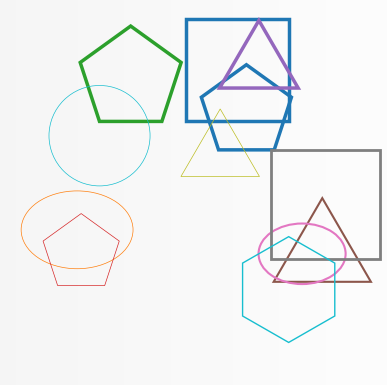[{"shape": "square", "thickness": 2.5, "radius": 0.66, "center": [0.613, 0.819]}, {"shape": "pentagon", "thickness": 2.5, "radius": 0.61, "center": [0.636, 0.71]}, {"shape": "oval", "thickness": 0.5, "radius": 0.72, "center": [0.199, 0.403]}, {"shape": "pentagon", "thickness": 2.5, "radius": 0.68, "center": [0.337, 0.795]}, {"shape": "pentagon", "thickness": 0.5, "radius": 0.52, "center": [0.209, 0.342]}, {"shape": "triangle", "thickness": 2.5, "radius": 0.59, "center": [0.668, 0.83]}, {"shape": "triangle", "thickness": 1.5, "radius": 0.72, "center": [0.832, 0.34]}, {"shape": "oval", "thickness": 1.5, "radius": 0.56, "center": [0.78, 0.341]}, {"shape": "square", "thickness": 2, "radius": 0.71, "center": [0.84, 0.468]}, {"shape": "triangle", "thickness": 0.5, "radius": 0.59, "center": [0.568, 0.6]}, {"shape": "circle", "thickness": 0.5, "radius": 0.65, "center": [0.257, 0.648]}, {"shape": "hexagon", "thickness": 1, "radius": 0.69, "center": [0.745, 0.248]}]